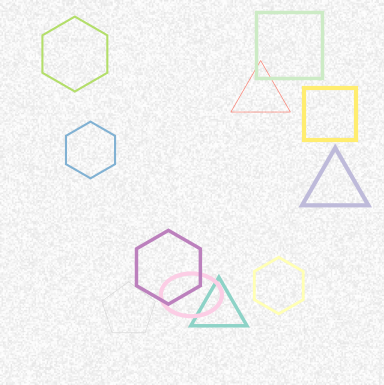[{"shape": "triangle", "thickness": 2.5, "radius": 0.42, "center": [0.569, 0.196]}, {"shape": "hexagon", "thickness": 2, "radius": 0.37, "center": [0.724, 0.258]}, {"shape": "triangle", "thickness": 3, "radius": 0.5, "center": [0.871, 0.516]}, {"shape": "triangle", "thickness": 0.5, "radius": 0.45, "center": [0.677, 0.754]}, {"shape": "hexagon", "thickness": 1.5, "radius": 0.37, "center": [0.235, 0.61]}, {"shape": "hexagon", "thickness": 1.5, "radius": 0.49, "center": [0.194, 0.86]}, {"shape": "oval", "thickness": 3, "radius": 0.4, "center": [0.497, 0.234]}, {"shape": "pentagon", "thickness": 0.5, "radius": 0.37, "center": [0.334, 0.195]}, {"shape": "hexagon", "thickness": 2.5, "radius": 0.48, "center": [0.437, 0.306]}, {"shape": "square", "thickness": 2.5, "radius": 0.43, "center": [0.75, 0.883]}, {"shape": "square", "thickness": 3, "radius": 0.34, "center": [0.857, 0.704]}]